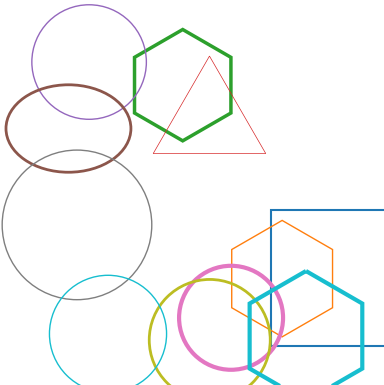[{"shape": "square", "thickness": 1.5, "radius": 0.88, "center": [0.881, 0.278]}, {"shape": "hexagon", "thickness": 1, "radius": 0.76, "center": [0.733, 0.276]}, {"shape": "hexagon", "thickness": 2.5, "radius": 0.72, "center": [0.475, 0.779]}, {"shape": "triangle", "thickness": 0.5, "radius": 0.84, "center": [0.544, 0.686]}, {"shape": "circle", "thickness": 1, "radius": 0.74, "center": [0.231, 0.839]}, {"shape": "oval", "thickness": 2, "radius": 0.81, "center": [0.178, 0.666]}, {"shape": "circle", "thickness": 3, "radius": 0.68, "center": [0.6, 0.175]}, {"shape": "circle", "thickness": 1, "radius": 0.97, "center": [0.2, 0.416]}, {"shape": "circle", "thickness": 2, "radius": 0.79, "center": [0.545, 0.117]}, {"shape": "circle", "thickness": 1, "radius": 0.76, "center": [0.281, 0.133]}, {"shape": "hexagon", "thickness": 3, "radius": 0.84, "center": [0.795, 0.127]}]